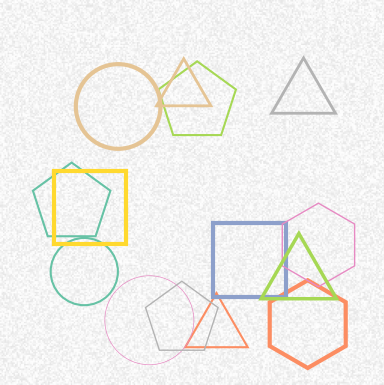[{"shape": "pentagon", "thickness": 1.5, "radius": 0.53, "center": [0.186, 0.472]}, {"shape": "circle", "thickness": 1.5, "radius": 0.44, "center": [0.219, 0.295]}, {"shape": "triangle", "thickness": 1.5, "radius": 0.47, "center": [0.562, 0.145]}, {"shape": "hexagon", "thickness": 3, "radius": 0.57, "center": [0.799, 0.158]}, {"shape": "square", "thickness": 3, "radius": 0.48, "center": [0.648, 0.324]}, {"shape": "hexagon", "thickness": 1, "radius": 0.54, "center": [0.827, 0.364]}, {"shape": "circle", "thickness": 0.5, "radius": 0.58, "center": [0.388, 0.168]}, {"shape": "pentagon", "thickness": 1.5, "radius": 0.53, "center": [0.512, 0.735]}, {"shape": "triangle", "thickness": 2.5, "radius": 0.56, "center": [0.776, 0.281]}, {"shape": "square", "thickness": 3, "radius": 0.47, "center": [0.234, 0.461]}, {"shape": "circle", "thickness": 3, "radius": 0.55, "center": [0.307, 0.723]}, {"shape": "triangle", "thickness": 2, "radius": 0.41, "center": [0.477, 0.766]}, {"shape": "triangle", "thickness": 2, "radius": 0.48, "center": [0.788, 0.754]}, {"shape": "pentagon", "thickness": 1, "radius": 0.5, "center": [0.472, 0.17]}]